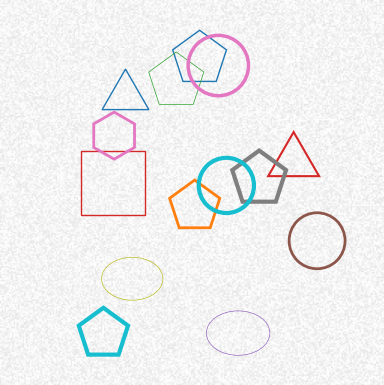[{"shape": "triangle", "thickness": 1, "radius": 0.35, "center": [0.326, 0.75]}, {"shape": "pentagon", "thickness": 1, "radius": 0.37, "center": [0.518, 0.848]}, {"shape": "pentagon", "thickness": 2, "radius": 0.34, "center": [0.506, 0.464]}, {"shape": "pentagon", "thickness": 0.5, "radius": 0.38, "center": [0.458, 0.79]}, {"shape": "triangle", "thickness": 1.5, "radius": 0.38, "center": [0.763, 0.581]}, {"shape": "square", "thickness": 1, "radius": 0.41, "center": [0.293, 0.525]}, {"shape": "oval", "thickness": 0.5, "radius": 0.41, "center": [0.618, 0.135]}, {"shape": "circle", "thickness": 2, "radius": 0.36, "center": [0.824, 0.375]}, {"shape": "circle", "thickness": 2.5, "radius": 0.39, "center": [0.567, 0.83]}, {"shape": "hexagon", "thickness": 2, "radius": 0.31, "center": [0.296, 0.648]}, {"shape": "pentagon", "thickness": 3, "radius": 0.37, "center": [0.673, 0.536]}, {"shape": "oval", "thickness": 0.5, "radius": 0.4, "center": [0.344, 0.276]}, {"shape": "pentagon", "thickness": 3, "radius": 0.34, "center": [0.269, 0.133]}, {"shape": "circle", "thickness": 3, "radius": 0.36, "center": [0.588, 0.518]}]